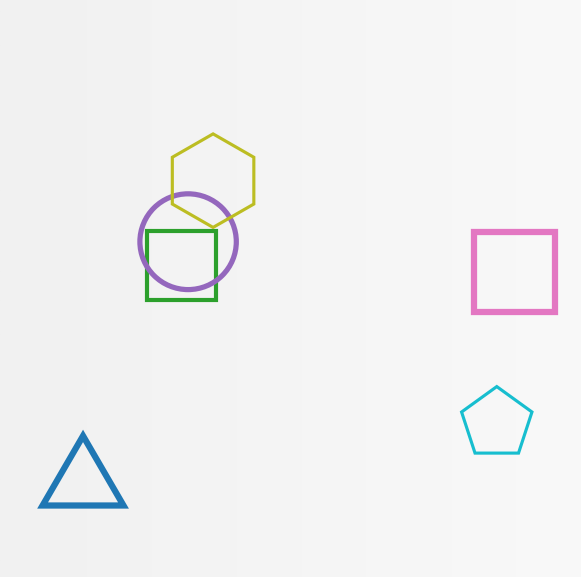[{"shape": "triangle", "thickness": 3, "radius": 0.4, "center": [0.143, 0.164]}, {"shape": "square", "thickness": 2, "radius": 0.3, "center": [0.312, 0.539]}, {"shape": "circle", "thickness": 2.5, "radius": 0.41, "center": [0.324, 0.581]}, {"shape": "square", "thickness": 3, "radius": 0.34, "center": [0.885, 0.528]}, {"shape": "hexagon", "thickness": 1.5, "radius": 0.4, "center": [0.367, 0.686]}, {"shape": "pentagon", "thickness": 1.5, "radius": 0.32, "center": [0.855, 0.266]}]